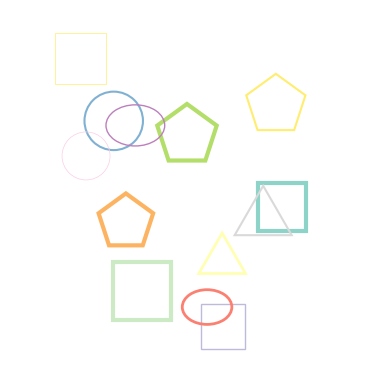[{"shape": "square", "thickness": 3, "radius": 0.31, "center": [0.733, 0.462]}, {"shape": "triangle", "thickness": 2, "radius": 0.35, "center": [0.577, 0.325]}, {"shape": "square", "thickness": 1, "radius": 0.29, "center": [0.58, 0.152]}, {"shape": "oval", "thickness": 2, "radius": 0.32, "center": [0.538, 0.202]}, {"shape": "circle", "thickness": 1.5, "radius": 0.38, "center": [0.295, 0.686]}, {"shape": "pentagon", "thickness": 3, "radius": 0.37, "center": [0.327, 0.423]}, {"shape": "pentagon", "thickness": 3, "radius": 0.41, "center": [0.486, 0.649]}, {"shape": "circle", "thickness": 0.5, "radius": 0.31, "center": [0.223, 0.595]}, {"shape": "triangle", "thickness": 1.5, "radius": 0.43, "center": [0.684, 0.432]}, {"shape": "oval", "thickness": 1, "radius": 0.38, "center": [0.352, 0.674]}, {"shape": "square", "thickness": 3, "radius": 0.38, "center": [0.37, 0.244]}, {"shape": "square", "thickness": 0.5, "radius": 0.33, "center": [0.21, 0.848]}, {"shape": "pentagon", "thickness": 1.5, "radius": 0.4, "center": [0.716, 0.727]}]